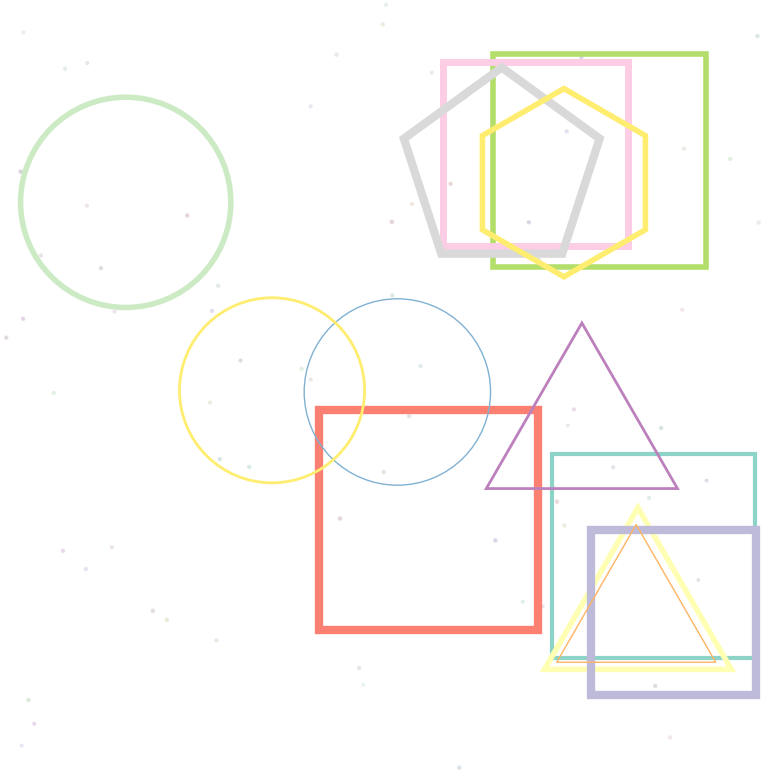[{"shape": "square", "thickness": 1.5, "radius": 0.66, "center": [0.849, 0.278]}, {"shape": "triangle", "thickness": 2, "radius": 0.7, "center": [0.828, 0.201]}, {"shape": "square", "thickness": 3, "radius": 0.54, "center": [0.875, 0.204]}, {"shape": "square", "thickness": 3, "radius": 0.71, "center": [0.556, 0.325]}, {"shape": "circle", "thickness": 0.5, "radius": 0.61, "center": [0.516, 0.491]}, {"shape": "triangle", "thickness": 0.5, "radius": 0.6, "center": [0.826, 0.2]}, {"shape": "square", "thickness": 2, "radius": 0.69, "center": [0.779, 0.791]}, {"shape": "square", "thickness": 2.5, "radius": 0.6, "center": [0.696, 0.8]}, {"shape": "pentagon", "thickness": 3, "radius": 0.67, "center": [0.652, 0.779]}, {"shape": "triangle", "thickness": 1, "radius": 0.72, "center": [0.756, 0.437]}, {"shape": "circle", "thickness": 2, "radius": 0.68, "center": [0.163, 0.737]}, {"shape": "hexagon", "thickness": 2, "radius": 0.61, "center": [0.732, 0.763]}, {"shape": "circle", "thickness": 1, "radius": 0.6, "center": [0.353, 0.493]}]